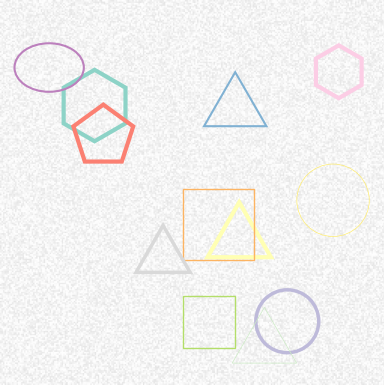[{"shape": "hexagon", "thickness": 3, "radius": 0.46, "center": [0.246, 0.726]}, {"shape": "triangle", "thickness": 3, "radius": 0.48, "center": [0.621, 0.38]}, {"shape": "circle", "thickness": 2.5, "radius": 0.41, "center": [0.746, 0.166]}, {"shape": "pentagon", "thickness": 3, "radius": 0.41, "center": [0.268, 0.646]}, {"shape": "triangle", "thickness": 1.5, "radius": 0.47, "center": [0.611, 0.719]}, {"shape": "square", "thickness": 1, "radius": 0.46, "center": [0.568, 0.417]}, {"shape": "square", "thickness": 1, "radius": 0.34, "center": [0.544, 0.164]}, {"shape": "hexagon", "thickness": 3, "radius": 0.34, "center": [0.88, 0.814]}, {"shape": "triangle", "thickness": 2.5, "radius": 0.41, "center": [0.424, 0.333]}, {"shape": "oval", "thickness": 1.5, "radius": 0.45, "center": [0.128, 0.825]}, {"shape": "triangle", "thickness": 0.5, "radius": 0.48, "center": [0.687, 0.105]}, {"shape": "circle", "thickness": 0.5, "radius": 0.47, "center": [0.865, 0.48]}]